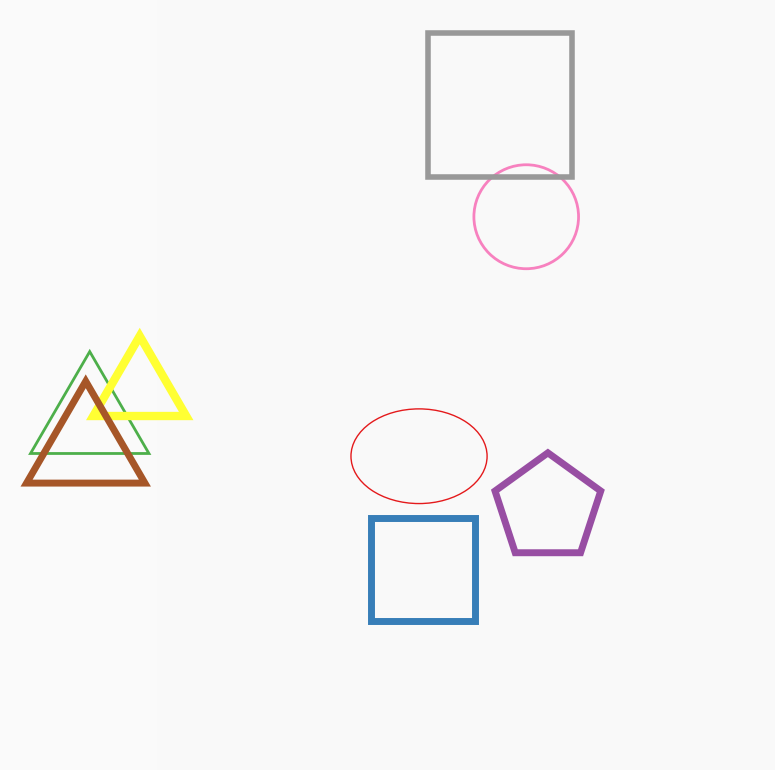[{"shape": "oval", "thickness": 0.5, "radius": 0.44, "center": [0.541, 0.408]}, {"shape": "square", "thickness": 2.5, "radius": 0.33, "center": [0.546, 0.261]}, {"shape": "triangle", "thickness": 1, "radius": 0.44, "center": [0.116, 0.455]}, {"shape": "pentagon", "thickness": 2.5, "radius": 0.36, "center": [0.707, 0.34]}, {"shape": "triangle", "thickness": 3, "radius": 0.35, "center": [0.18, 0.494]}, {"shape": "triangle", "thickness": 2.5, "radius": 0.44, "center": [0.111, 0.417]}, {"shape": "circle", "thickness": 1, "radius": 0.34, "center": [0.679, 0.719]}, {"shape": "square", "thickness": 2, "radius": 0.47, "center": [0.645, 0.864]}]